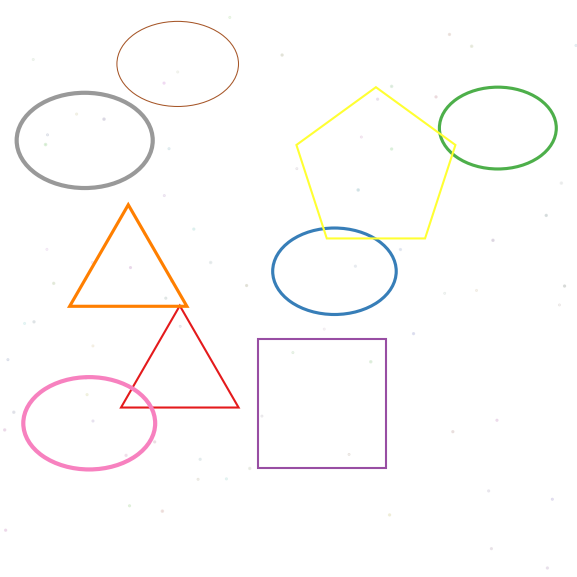[{"shape": "triangle", "thickness": 1, "radius": 0.59, "center": [0.311, 0.352]}, {"shape": "oval", "thickness": 1.5, "radius": 0.53, "center": [0.579, 0.529]}, {"shape": "oval", "thickness": 1.5, "radius": 0.51, "center": [0.862, 0.777]}, {"shape": "square", "thickness": 1, "radius": 0.55, "center": [0.558, 0.3]}, {"shape": "triangle", "thickness": 1.5, "radius": 0.59, "center": [0.222, 0.527]}, {"shape": "pentagon", "thickness": 1, "radius": 0.72, "center": [0.651, 0.703]}, {"shape": "oval", "thickness": 0.5, "radius": 0.53, "center": [0.308, 0.888]}, {"shape": "oval", "thickness": 2, "radius": 0.57, "center": [0.155, 0.266]}, {"shape": "oval", "thickness": 2, "radius": 0.59, "center": [0.147, 0.756]}]